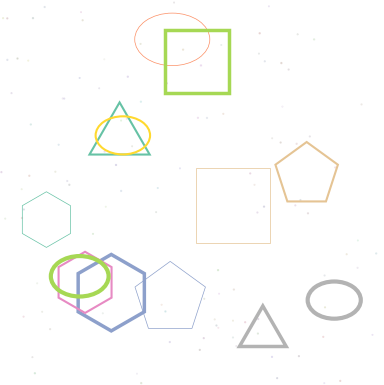[{"shape": "hexagon", "thickness": 0.5, "radius": 0.36, "center": [0.121, 0.43]}, {"shape": "triangle", "thickness": 1.5, "radius": 0.45, "center": [0.311, 0.644]}, {"shape": "oval", "thickness": 0.5, "radius": 0.49, "center": [0.447, 0.898]}, {"shape": "pentagon", "thickness": 0.5, "radius": 0.48, "center": [0.442, 0.225]}, {"shape": "hexagon", "thickness": 2.5, "radius": 0.5, "center": [0.289, 0.24]}, {"shape": "hexagon", "thickness": 1.5, "radius": 0.4, "center": [0.221, 0.267]}, {"shape": "square", "thickness": 2.5, "radius": 0.41, "center": [0.512, 0.84]}, {"shape": "oval", "thickness": 3, "radius": 0.38, "center": [0.207, 0.282]}, {"shape": "oval", "thickness": 1.5, "radius": 0.35, "center": [0.319, 0.648]}, {"shape": "pentagon", "thickness": 1.5, "radius": 0.43, "center": [0.797, 0.546]}, {"shape": "square", "thickness": 0.5, "radius": 0.48, "center": [0.606, 0.466]}, {"shape": "oval", "thickness": 3, "radius": 0.35, "center": [0.868, 0.221]}, {"shape": "triangle", "thickness": 2.5, "radius": 0.35, "center": [0.683, 0.135]}]